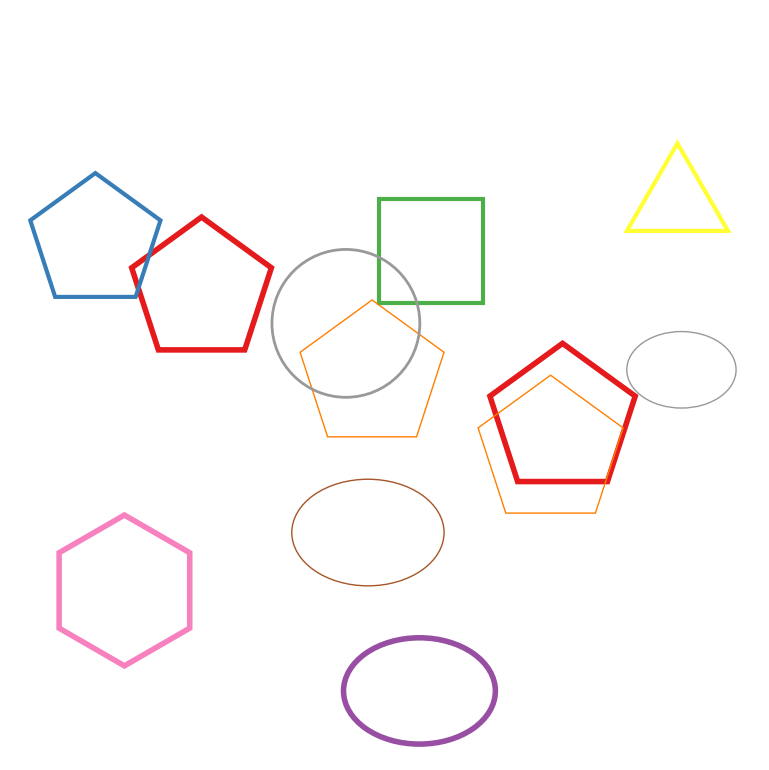[{"shape": "pentagon", "thickness": 2, "radius": 0.5, "center": [0.731, 0.455]}, {"shape": "pentagon", "thickness": 2, "radius": 0.48, "center": [0.262, 0.623]}, {"shape": "pentagon", "thickness": 1.5, "radius": 0.44, "center": [0.124, 0.686]}, {"shape": "square", "thickness": 1.5, "radius": 0.34, "center": [0.56, 0.674]}, {"shape": "oval", "thickness": 2, "radius": 0.49, "center": [0.545, 0.103]}, {"shape": "pentagon", "thickness": 0.5, "radius": 0.49, "center": [0.483, 0.512]}, {"shape": "pentagon", "thickness": 0.5, "radius": 0.5, "center": [0.715, 0.414]}, {"shape": "triangle", "thickness": 1.5, "radius": 0.38, "center": [0.88, 0.738]}, {"shape": "oval", "thickness": 0.5, "radius": 0.49, "center": [0.478, 0.308]}, {"shape": "hexagon", "thickness": 2, "radius": 0.49, "center": [0.162, 0.233]}, {"shape": "oval", "thickness": 0.5, "radius": 0.35, "center": [0.885, 0.52]}, {"shape": "circle", "thickness": 1, "radius": 0.48, "center": [0.449, 0.58]}]